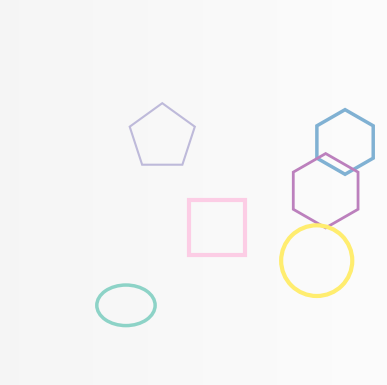[{"shape": "oval", "thickness": 2.5, "radius": 0.38, "center": [0.325, 0.207]}, {"shape": "pentagon", "thickness": 1.5, "radius": 0.44, "center": [0.419, 0.644]}, {"shape": "hexagon", "thickness": 2.5, "radius": 0.42, "center": [0.89, 0.631]}, {"shape": "square", "thickness": 3, "radius": 0.36, "center": [0.559, 0.41]}, {"shape": "hexagon", "thickness": 2, "radius": 0.48, "center": [0.84, 0.505]}, {"shape": "circle", "thickness": 3, "radius": 0.46, "center": [0.817, 0.323]}]